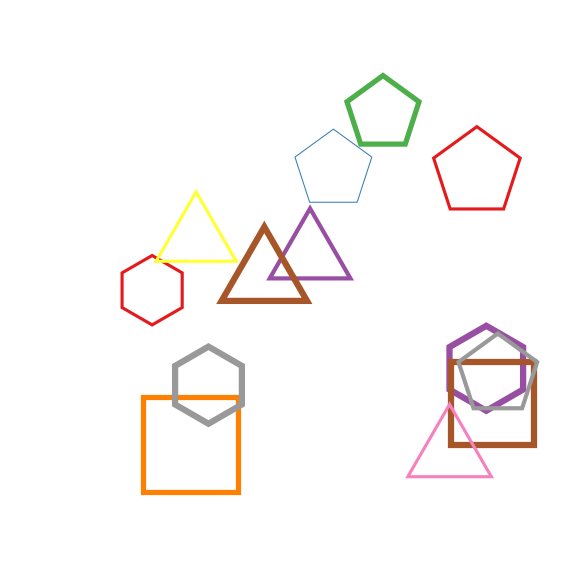[{"shape": "hexagon", "thickness": 1.5, "radius": 0.3, "center": [0.263, 0.497]}, {"shape": "pentagon", "thickness": 1.5, "radius": 0.39, "center": [0.826, 0.701]}, {"shape": "pentagon", "thickness": 0.5, "radius": 0.35, "center": [0.577, 0.706]}, {"shape": "pentagon", "thickness": 2.5, "radius": 0.33, "center": [0.663, 0.803]}, {"shape": "hexagon", "thickness": 3, "radius": 0.37, "center": [0.842, 0.361]}, {"shape": "triangle", "thickness": 2, "radius": 0.4, "center": [0.537, 0.557]}, {"shape": "square", "thickness": 2.5, "radius": 0.41, "center": [0.33, 0.229]}, {"shape": "triangle", "thickness": 1.5, "radius": 0.4, "center": [0.34, 0.587]}, {"shape": "square", "thickness": 3, "radius": 0.36, "center": [0.853, 0.3]}, {"shape": "triangle", "thickness": 3, "radius": 0.43, "center": [0.458, 0.521]}, {"shape": "triangle", "thickness": 1.5, "radius": 0.42, "center": [0.778, 0.215]}, {"shape": "pentagon", "thickness": 2, "radius": 0.36, "center": [0.862, 0.35]}, {"shape": "hexagon", "thickness": 3, "radius": 0.33, "center": [0.361, 0.332]}]